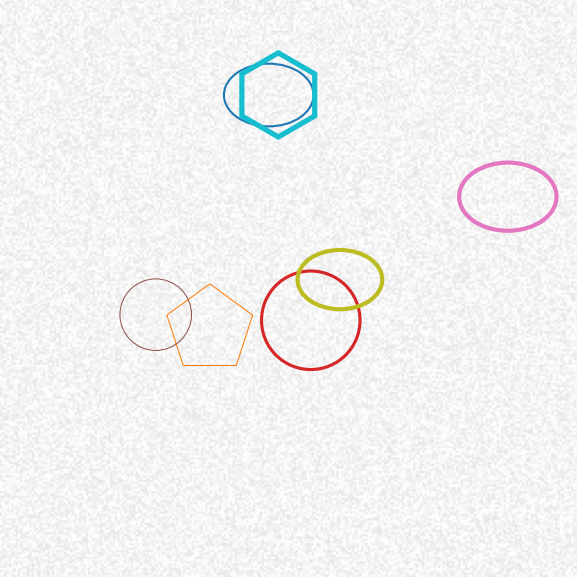[{"shape": "oval", "thickness": 1, "radius": 0.39, "center": [0.465, 0.835]}, {"shape": "pentagon", "thickness": 0.5, "radius": 0.39, "center": [0.363, 0.429]}, {"shape": "circle", "thickness": 1.5, "radius": 0.43, "center": [0.538, 0.445]}, {"shape": "circle", "thickness": 0.5, "radius": 0.31, "center": [0.27, 0.454]}, {"shape": "oval", "thickness": 2, "radius": 0.42, "center": [0.879, 0.659]}, {"shape": "oval", "thickness": 2, "radius": 0.37, "center": [0.589, 0.515]}, {"shape": "hexagon", "thickness": 2.5, "radius": 0.36, "center": [0.482, 0.835]}]